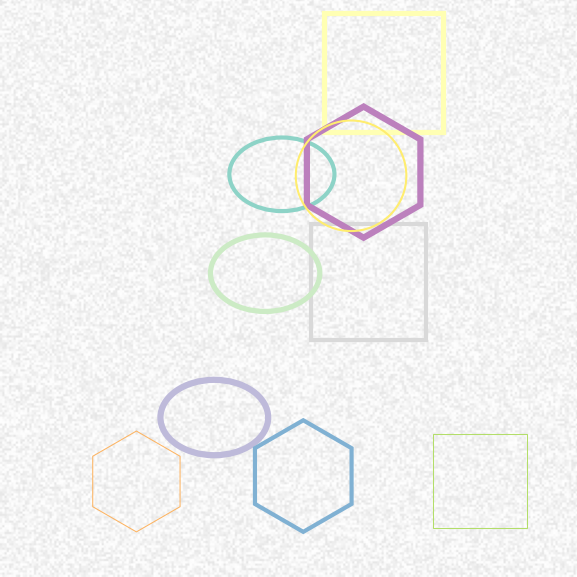[{"shape": "oval", "thickness": 2, "radius": 0.45, "center": [0.488, 0.697]}, {"shape": "square", "thickness": 2.5, "radius": 0.51, "center": [0.664, 0.874]}, {"shape": "oval", "thickness": 3, "radius": 0.47, "center": [0.371, 0.276]}, {"shape": "hexagon", "thickness": 2, "radius": 0.48, "center": [0.525, 0.175]}, {"shape": "hexagon", "thickness": 0.5, "radius": 0.44, "center": [0.236, 0.165]}, {"shape": "square", "thickness": 0.5, "radius": 0.41, "center": [0.831, 0.166]}, {"shape": "square", "thickness": 2, "radius": 0.5, "center": [0.638, 0.511]}, {"shape": "hexagon", "thickness": 3, "radius": 0.57, "center": [0.63, 0.701]}, {"shape": "oval", "thickness": 2.5, "radius": 0.47, "center": [0.459, 0.526]}, {"shape": "circle", "thickness": 1, "radius": 0.48, "center": [0.608, 0.695]}]